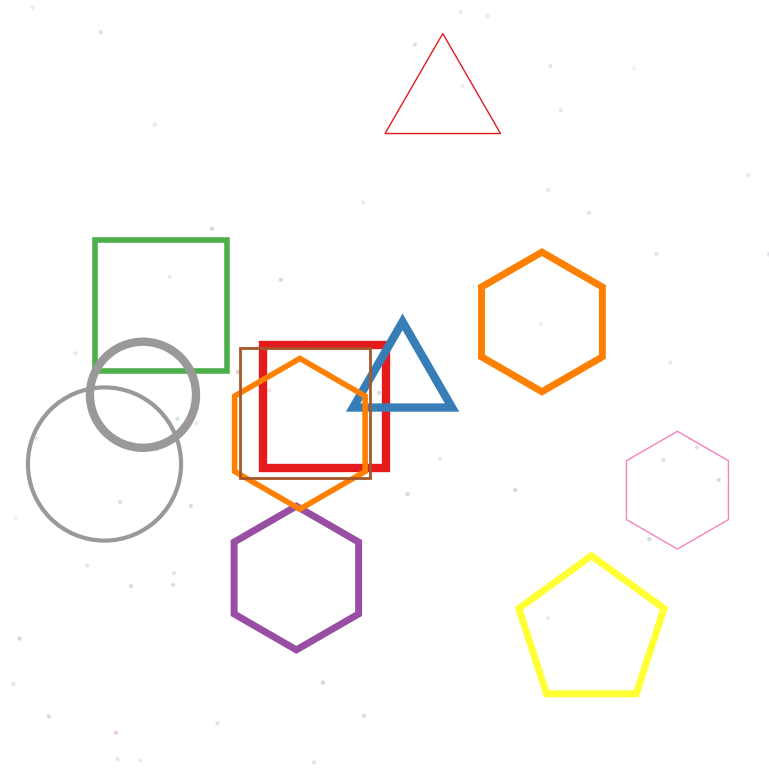[{"shape": "square", "thickness": 3, "radius": 0.4, "center": [0.422, 0.473]}, {"shape": "triangle", "thickness": 0.5, "radius": 0.43, "center": [0.575, 0.87]}, {"shape": "triangle", "thickness": 3, "radius": 0.37, "center": [0.523, 0.508]}, {"shape": "square", "thickness": 2, "radius": 0.43, "center": [0.209, 0.603]}, {"shape": "hexagon", "thickness": 2.5, "radius": 0.47, "center": [0.385, 0.249]}, {"shape": "hexagon", "thickness": 2.5, "radius": 0.45, "center": [0.704, 0.582]}, {"shape": "hexagon", "thickness": 2, "radius": 0.49, "center": [0.389, 0.437]}, {"shape": "pentagon", "thickness": 2.5, "radius": 0.5, "center": [0.768, 0.179]}, {"shape": "square", "thickness": 1, "radius": 0.42, "center": [0.396, 0.463]}, {"shape": "hexagon", "thickness": 0.5, "radius": 0.38, "center": [0.88, 0.363]}, {"shape": "circle", "thickness": 1.5, "radius": 0.5, "center": [0.136, 0.397]}, {"shape": "circle", "thickness": 3, "radius": 0.34, "center": [0.186, 0.487]}]